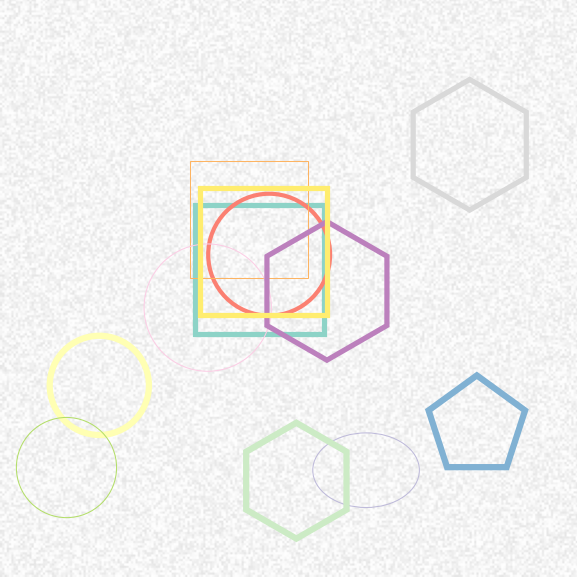[{"shape": "square", "thickness": 2.5, "radius": 0.56, "center": [0.45, 0.532]}, {"shape": "circle", "thickness": 3, "radius": 0.43, "center": [0.172, 0.332]}, {"shape": "oval", "thickness": 0.5, "radius": 0.46, "center": [0.634, 0.185]}, {"shape": "circle", "thickness": 2, "radius": 0.53, "center": [0.466, 0.558]}, {"shape": "pentagon", "thickness": 3, "radius": 0.44, "center": [0.826, 0.261]}, {"shape": "square", "thickness": 0.5, "radius": 0.51, "center": [0.431, 0.619]}, {"shape": "circle", "thickness": 0.5, "radius": 0.43, "center": [0.115, 0.19]}, {"shape": "circle", "thickness": 0.5, "radius": 0.55, "center": [0.36, 0.466]}, {"shape": "hexagon", "thickness": 2.5, "radius": 0.57, "center": [0.813, 0.748]}, {"shape": "hexagon", "thickness": 2.5, "radius": 0.6, "center": [0.566, 0.495]}, {"shape": "hexagon", "thickness": 3, "radius": 0.5, "center": [0.513, 0.167]}, {"shape": "square", "thickness": 2.5, "radius": 0.55, "center": [0.457, 0.563]}]